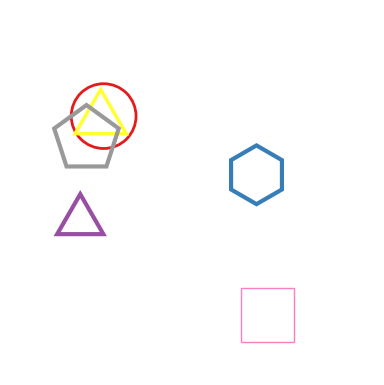[{"shape": "circle", "thickness": 2, "radius": 0.42, "center": [0.269, 0.698]}, {"shape": "hexagon", "thickness": 3, "radius": 0.38, "center": [0.666, 0.546]}, {"shape": "triangle", "thickness": 3, "radius": 0.35, "center": [0.208, 0.426]}, {"shape": "triangle", "thickness": 2.5, "radius": 0.38, "center": [0.261, 0.691]}, {"shape": "square", "thickness": 1, "radius": 0.34, "center": [0.695, 0.182]}, {"shape": "pentagon", "thickness": 3, "radius": 0.44, "center": [0.225, 0.639]}]